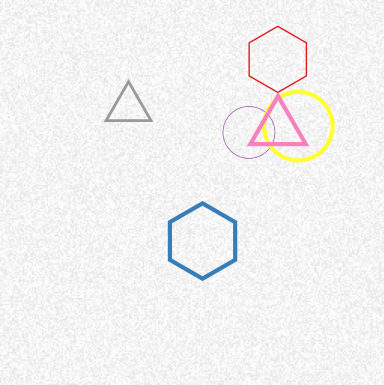[{"shape": "hexagon", "thickness": 1, "radius": 0.43, "center": [0.722, 0.846]}, {"shape": "hexagon", "thickness": 3, "radius": 0.49, "center": [0.526, 0.374]}, {"shape": "circle", "thickness": 0.5, "radius": 0.34, "center": [0.647, 0.656]}, {"shape": "circle", "thickness": 3, "radius": 0.45, "center": [0.775, 0.672]}, {"shape": "triangle", "thickness": 3, "radius": 0.42, "center": [0.722, 0.667]}, {"shape": "triangle", "thickness": 2, "radius": 0.34, "center": [0.334, 0.72]}]